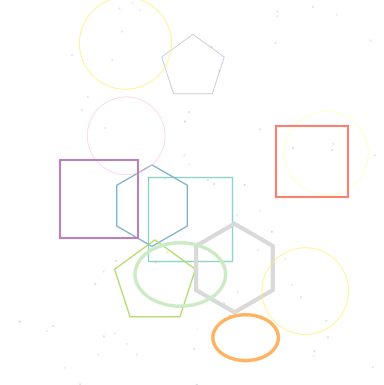[{"shape": "square", "thickness": 1, "radius": 0.55, "center": [0.493, 0.431]}, {"shape": "circle", "thickness": 0.5, "radius": 0.54, "center": [0.848, 0.602]}, {"shape": "pentagon", "thickness": 0.5, "radius": 0.43, "center": [0.501, 0.826]}, {"shape": "square", "thickness": 1.5, "radius": 0.46, "center": [0.81, 0.58]}, {"shape": "hexagon", "thickness": 1, "radius": 0.53, "center": [0.395, 0.466]}, {"shape": "oval", "thickness": 2.5, "radius": 0.43, "center": [0.638, 0.123]}, {"shape": "pentagon", "thickness": 1, "radius": 0.55, "center": [0.403, 0.267]}, {"shape": "circle", "thickness": 0.5, "radius": 0.5, "center": [0.328, 0.647]}, {"shape": "hexagon", "thickness": 3, "radius": 0.57, "center": [0.609, 0.304]}, {"shape": "square", "thickness": 1.5, "radius": 0.51, "center": [0.256, 0.483]}, {"shape": "oval", "thickness": 2.5, "radius": 0.59, "center": [0.468, 0.287]}, {"shape": "circle", "thickness": 0.5, "radius": 0.56, "center": [0.793, 0.244]}, {"shape": "circle", "thickness": 0.5, "radius": 0.6, "center": [0.326, 0.888]}]